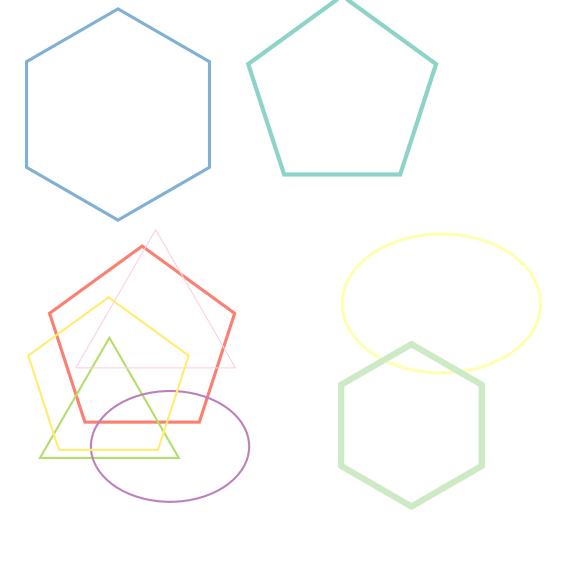[{"shape": "pentagon", "thickness": 2, "radius": 0.85, "center": [0.592, 0.835]}, {"shape": "oval", "thickness": 1.5, "radius": 0.86, "center": [0.764, 0.474]}, {"shape": "pentagon", "thickness": 1.5, "radius": 0.84, "center": [0.246, 0.404]}, {"shape": "hexagon", "thickness": 1.5, "radius": 0.91, "center": [0.204, 0.801]}, {"shape": "triangle", "thickness": 1, "radius": 0.69, "center": [0.189, 0.276]}, {"shape": "triangle", "thickness": 0.5, "radius": 0.8, "center": [0.27, 0.442]}, {"shape": "oval", "thickness": 1, "radius": 0.69, "center": [0.294, 0.226]}, {"shape": "hexagon", "thickness": 3, "radius": 0.7, "center": [0.713, 0.263]}, {"shape": "pentagon", "thickness": 1, "radius": 0.73, "center": [0.188, 0.338]}]